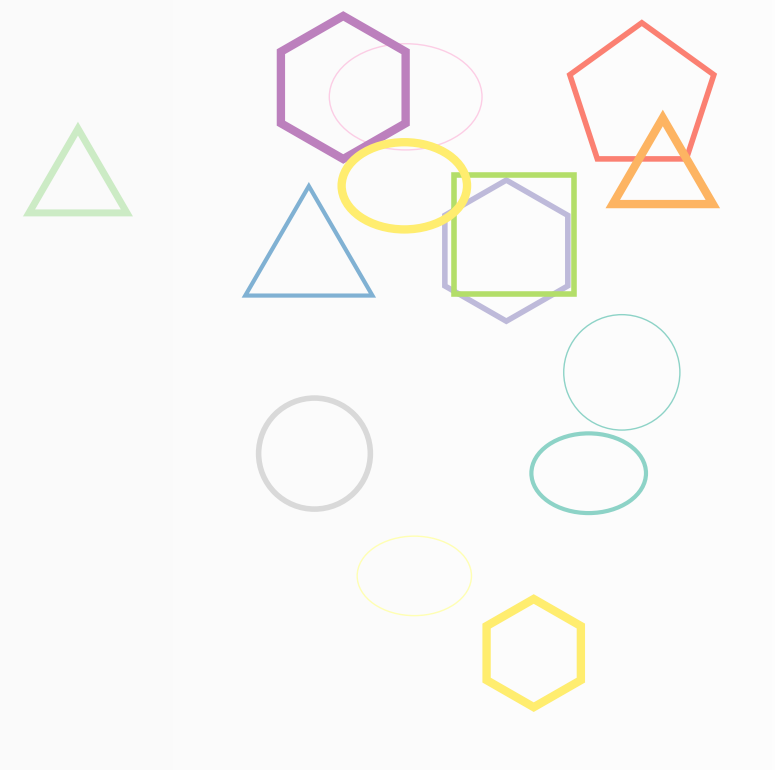[{"shape": "oval", "thickness": 1.5, "radius": 0.37, "center": [0.76, 0.385]}, {"shape": "circle", "thickness": 0.5, "radius": 0.37, "center": [0.802, 0.516]}, {"shape": "oval", "thickness": 0.5, "radius": 0.37, "center": [0.535, 0.252]}, {"shape": "hexagon", "thickness": 2, "radius": 0.46, "center": [0.653, 0.674]}, {"shape": "pentagon", "thickness": 2, "radius": 0.49, "center": [0.828, 0.873]}, {"shape": "triangle", "thickness": 1.5, "radius": 0.47, "center": [0.399, 0.664]}, {"shape": "triangle", "thickness": 3, "radius": 0.37, "center": [0.855, 0.772]}, {"shape": "square", "thickness": 2, "radius": 0.39, "center": [0.663, 0.695]}, {"shape": "oval", "thickness": 0.5, "radius": 0.49, "center": [0.523, 0.874]}, {"shape": "circle", "thickness": 2, "radius": 0.36, "center": [0.406, 0.411]}, {"shape": "hexagon", "thickness": 3, "radius": 0.46, "center": [0.443, 0.886]}, {"shape": "triangle", "thickness": 2.5, "radius": 0.36, "center": [0.101, 0.76]}, {"shape": "hexagon", "thickness": 3, "radius": 0.35, "center": [0.689, 0.152]}, {"shape": "oval", "thickness": 3, "radius": 0.4, "center": [0.522, 0.759]}]